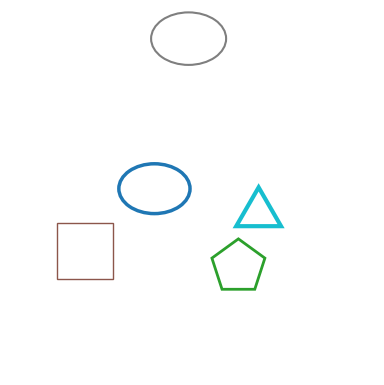[{"shape": "oval", "thickness": 2.5, "radius": 0.46, "center": [0.401, 0.51]}, {"shape": "pentagon", "thickness": 2, "radius": 0.36, "center": [0.619, 0.307]}, {"shape": "square", "thickness": 1, "radius": 0.36, "center": [0.22, 0.347]}, {"shape": "oval", "thickness": 1.5, "radius": 0.49, "center": [0.49, 0.9]}, {"shape": "triangle", "thickness": 3, "radius": 0.34, "center": [0.672, 0.446]}]